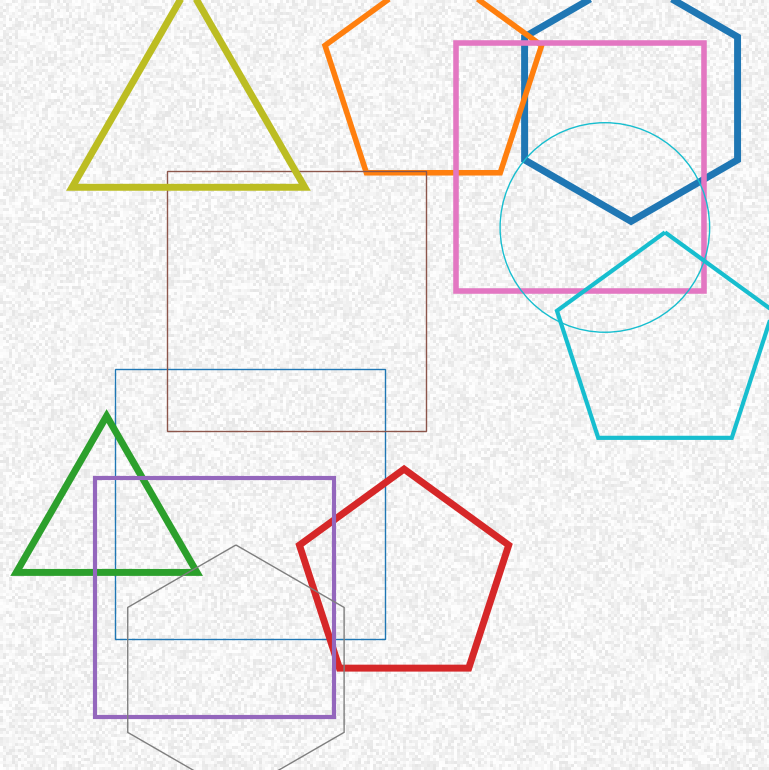[{"shape": "square", "thickness": 0.5, "radius": 0.88, "center": [0.325, 0.346]}, {"shape": "hexagon", "thickness": 2.5, "radius": 0.8, "center": [0.82, 0.872]}, {"shape": "pentagon", "thickness": 2, "radius": 0.74, "center": [0.563, 0.895]}, {"shape": "triangle", "thickness": 2.5, "radius": 0.68, "center": [0.138, 0.324]}, {"shape": "pentagon", "thickness": 2.5, "radius": 0.71, "center": [0.525, 0.248]}, {"shape": "square", "thickness": 1.5, "radius": 0.78, "center": [0.279, 0.224]}, {"shape": "square", "thickness": 0.5, "radius": 0.84, "center": [0.385, 0.609]}, {"shape": "square", "thickness": 2, "radius": 0.8, "center": [0.753, 0.783]}, {"shape": "hexagon", "thickness": 0.5, "radius": 0.81, "center": [0.306, 0.13]}, {"shape": "triangle", "thickness": 2.5, "radius": 0.87, "center": [0.245, 0.844]}, {"shape": "circle", "thickness": 0.5, "radius": 0.68, "center": [0.786, 0.705]}, {"shape": "pentagon", "thickness": 1.5, "radius": 0.74, "center": [0.864, 0.551]}]